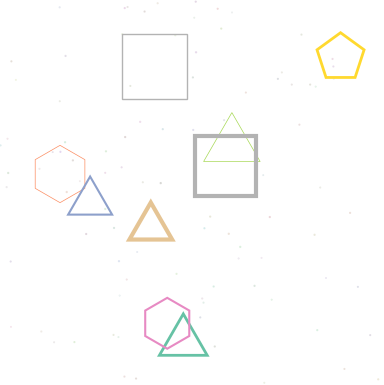[{"shape": "triangle", "thickness": 2, "radius": 0.36, "center": [0.476, 0.113]}, {"shape": "hexagon", "thickness": 0.5, "radius": 0.37, "center": [0.156, 0.548]}, {"shape": "triangle", "thickness": 1.5, "radius": 0.33, "center": [0.234, 0.476]}, {"shape": "hexagon", "thickness": 1.5, "radius": 0.33, "center": [0.434, 0.16]}, {"shape": "triangle", "thickness": 0.5, "radius": 0.42, "center": [0.602, 0.623]}, {"shape": "pentagon", "thickness": 2, "radius": 0.32, "center": [0.885, 0.851]}, {"shape": "triangle", "thickness": 3, "radius": 0.32, "center": [0.392, 0.41]}, {"shape": "square", "thickness": 1, "radius": 0.42, "center": [0.402, 0.827]}, {"shape": "square", "thickness": 3, "radius": 0.39, "center": [0.586, 0.569]}]